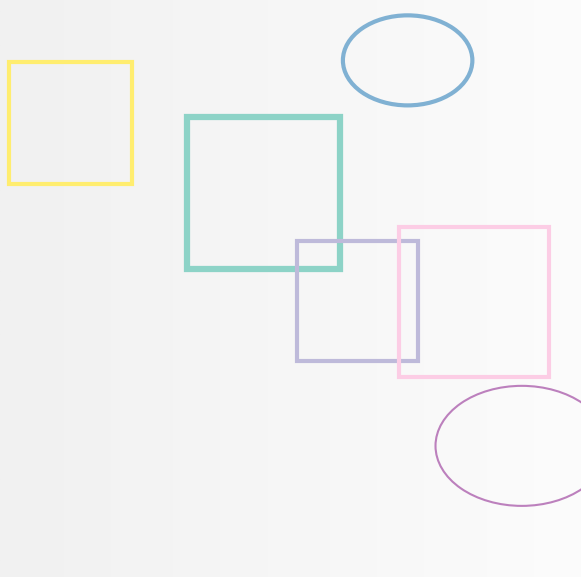[{"shape": "square", "thickness": 3, "radius": 0.66, "center": [0.453, 0.665]}, {"shape": "square", "thickness": 2, "radius": 0.52, "center": [0.616, 0.478]}, {"shape": "oval", "thickness": 2, "radius": 0.56, "center": [0.701, 0.895]}, {"shape": "square", "thickness": 2, "radius": 0.65, "center": [0.815, 0.476]}, {"shape": "oval", "thickness": 1, "radius": 0.74, "center": [0.898, 0.227]}, {"shape": "square", "thickness": 2, "radius": 0.53, "center": [0.121, 0.787]}]